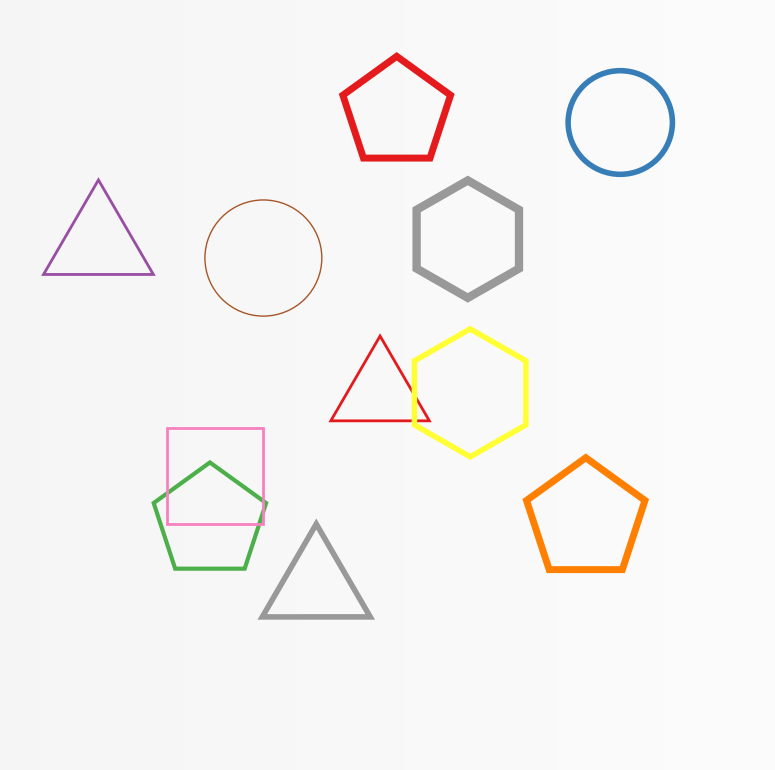[{"shape": "triangle", "thickness": 1, "radius": 0.37, "center": [0.49, 0.49]}, {"shape": "pentagon", "thickness": 2.5, "radius": 0.37, "center": [0.512, 0.854]}, {"shape": "circle", "thickness": 2, "radius": 0.34, "center": [0.8, 0.841]}, {"shape": "pentagon", "thickness": 1.5, "radius": 0.38, "center": [0.271, 0.323]}, {"shape": "triangle", "thickness": 1, "radius": 0.41, "center": [0.127, 0.684]}, {"shape": "pentagon", "thickness": 2.5, "radius": 0.4, "center": [0.756, 0.325]}, {"shape": "hexagon", "thickness": 2, "radius": 0.42, "center": [0.607, 0.49]}, {"shape": "circle", "thickness": 0.5, "radius": 0.38, "center": [0.34, 0.665]}, {"shape": "square", "thickness": 1, "radius": 0.31, "center": [0.277, 0.381]}, {"shape": "triangle", "thickness": 2, "radius": 0.4, "center": [0.408, 0.239]}, {"shape": "hexagon", "thickness": 3, "radius": 0.38, "center": [0.604, 0.689]}]